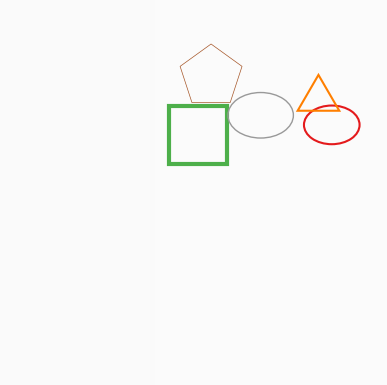[{"shape": "oval", "thickness": 1.5, "radius": 0.36, "center": [0.856, 0.676]}, {"shape": "square", "thickness": 3, "radius": 0.37, "center": [0.511, 0.65]}, {"shape": "triangle", "thickness": 1.5, "radius": 0.31, "center": [0.822, 0.743]}, {"shape": "pentagon", "thickness": 0.5, "radius": 0.42, "center": [0.545, 0.802]}, {"shape": "oval", "thickness": 1, "radius": 0.42, "center": [0.673, 0.701]}]